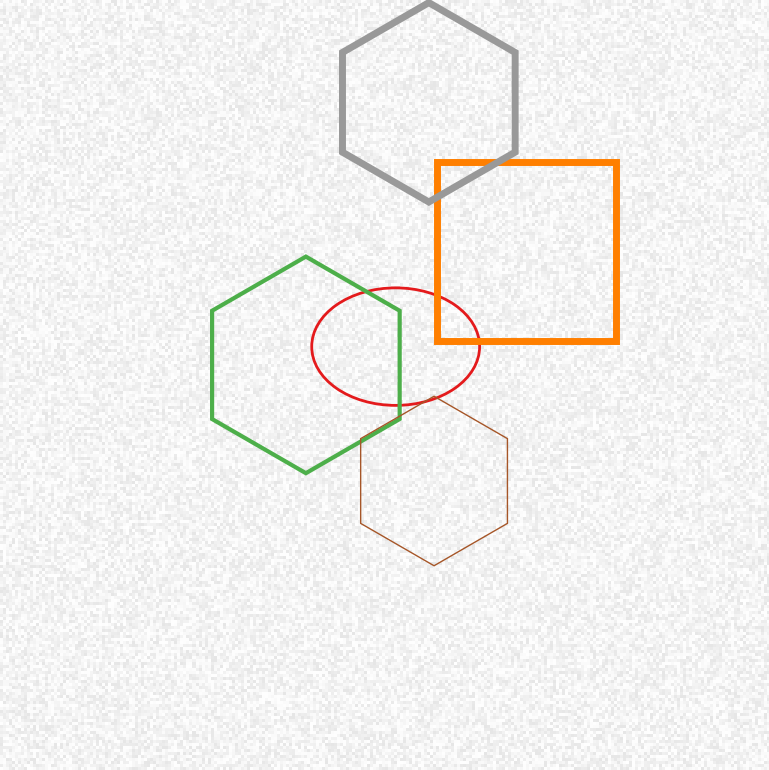[{"shape": "oval", "thickness": 1, "radius": 0.55, "center": [0.514, 0.55]}, {"shape": "hexagon", "thickness": 1.5, "radius": 0.7, "center": [0.397, 0.526]}, {"shape": "square", "thickness": 2.5, "radius": 0.58, "center": [0.684, 0.673]}, {"shape": "hexagon", "thickness": 0.5, "radius": 0.55, "center": [0.564, 0.375]}, {"shape": "hexagon", "thickness": 2.5, "radius": 0.65, "center": [0.557, 0.867]}]